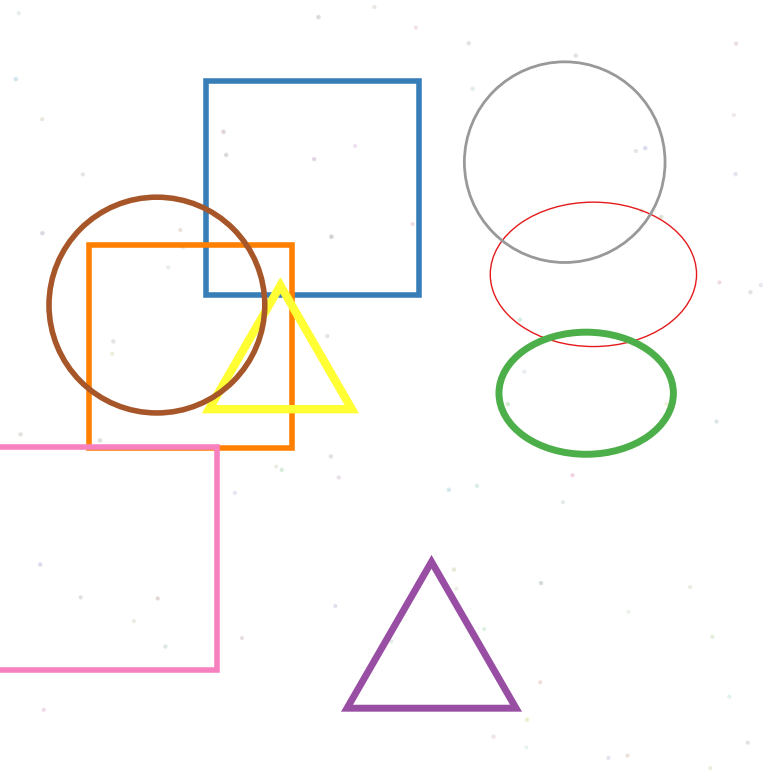[{"shape": "oval", "thickness": 0.5, "radius": 0.67, "center": [0.771, 0.644]}, {"shape": "square", "thickness": 2, "radius": 0.69, "center": [0.405, 0.756]}, {"shape": "oval", "thickness": 2.5, "radius": 0.57, "center": [0.761, 0.489]}, {"shape": "triangle", "thickness": 2.5, "radius": 0.63, "center": [0.56, 0.144]}, {"shape": "square", "thickness": 2, "radius": 0.66, "center": [0.247, 0.55]}, {"shape": "triangle", "thickness": 3, "radius": 0.54, "center": [0.364, 0.522]}, {"shape": "circle", "thickness": 2, "radius": 0.7, "center": [0.204, 0.604]}, {"shape": "square", "thickness": 2, "radius": 0.73, "center": [0.137, 0.275]}, {"shape": "circle", "thickness": 1, "radius": 0.65, "center": [0.733, 0.789]}]